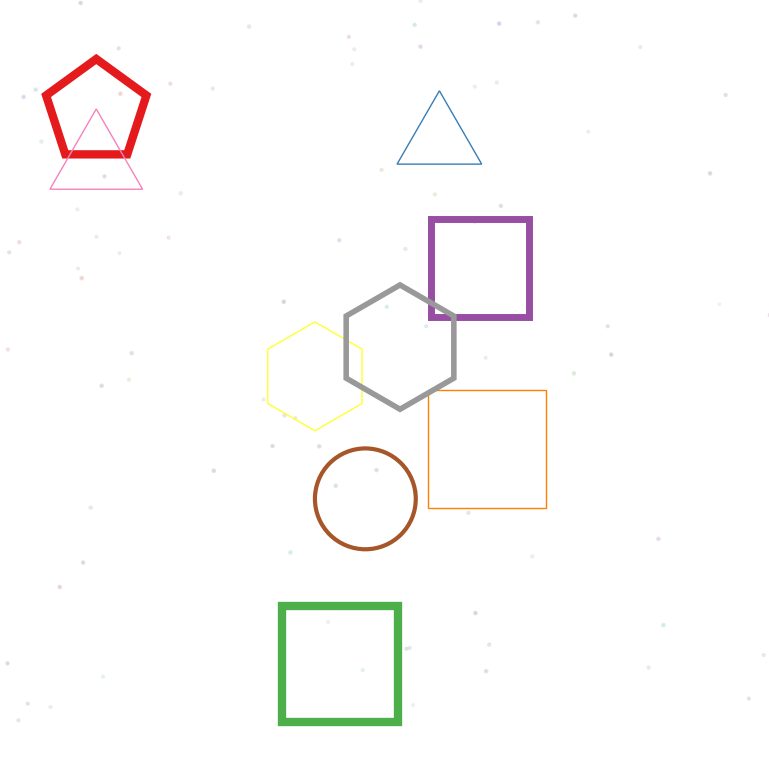[{"shape": "pentagon", "thickness": 3, "radius": 0.34, "center": [0.125, 0.855]}, {"shape": "triangle", "thickness": 0.5, "radius": 0.32, "center": [0.571, 0.819]}, {"shape": "square", "thickness": 3, "radius": 0.38, "center": [0.442, 0.138]}, {"shape": "square", "thickness": 2.5, "radius": 0.32, "center": [0.623, 0.652]}, {"shape": "square", "thickness": 0.5, "radius": 0.38, "center": [0.633, 0.417]}, {"shape": "hexagon", "thickness": 0.5, "radius": 0.35, "center": [0.409, 0.511]}, {"shape": "circle", "thickness": 1.5, "radius": 0.33, "center": [0.474, 0.352]}, {"shape": "triangle", "thickness": 0.5, "radius": 0.35, "center": [0.125, 0.789]}, {"shape": "hexagon", "thickness": 2, "radius": 0.4, "center": [0.519, 0.549]}]